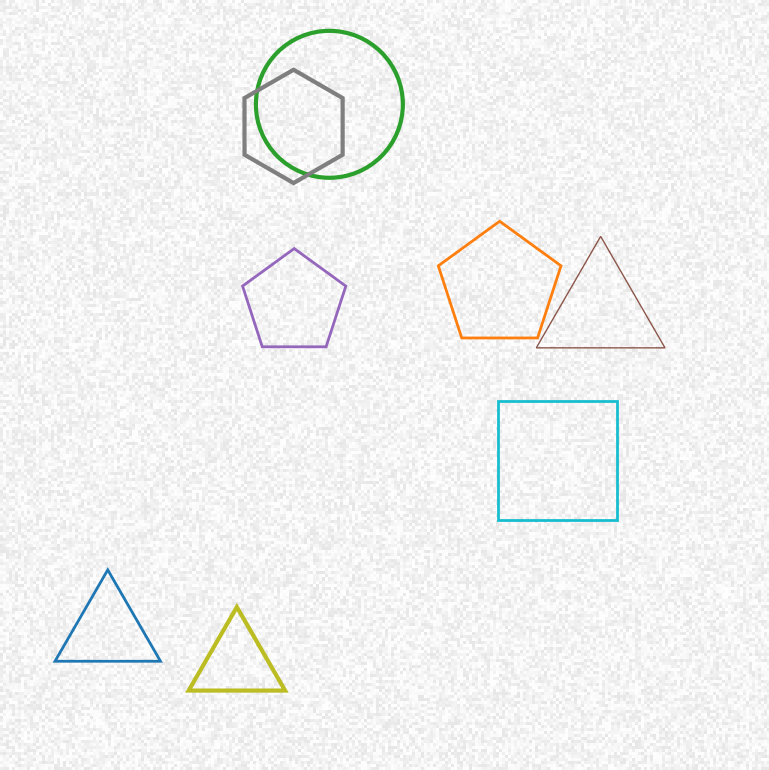[{"shape": "triangle", "thickness": 1, "radius": 0.4, "center": [0.14, 0.181]}, {"shape": "pentagon", "thickness": 1, "radius": 0.42, "center": [0.649, 0.629]}, {"shape": "circle", "thickness": 1.5, "radius": 0.48, "center": [0.428, 0.865]}, {"shape": "pentagon", "thickness": 1, "radius": 0.35, "center": [0.382, 0.607]}, {"shape": "triangle", "thickness": 0.5, "radius": 0.48, "center": [0.78, 0.597]}, {"shape": "hexagon", "thickness": 1.5, "radius": 0.37, "center": [0.381, 0.836]}, {"shape": "triangle", "thickness": 1.5, "radius": 0.36, "center": [0.308, 0.139]}, {"shape": "square", "thickness": 1, "radius": 0.39, "center": [0.724, 0.402]}]